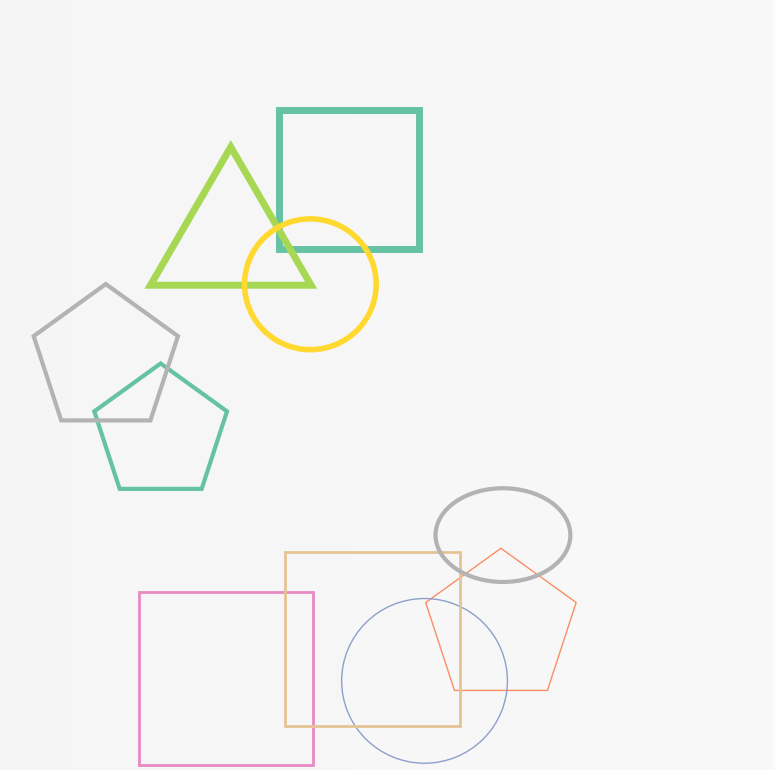[{"shape": "pentagon", "thickness": 1.5, "radius": 0.45, "center": [0.207, 0.438]}, {"shape": "square", "thickness": 2.5, "radius": 0.45, "center": [0.45, 0.767]}, {"shape": "pentagon", "thickness": 0.5, "radius": 0.51, "center": [0.646, 0.186]}, {"shape": "circle", "thickness": 0.5, "radius": 0.53, "center": [0.548, 0.116]}, {"shape": "square", "thickness": 1, "radius": 0.56, "center": [0.292, 0.118]}, {"shape": "triangle", "thickness": 2.5, "radius": 0.6, "center": [0.298, 0.689]}, {"shape": "circle", "thickness": 2, "radius": 0.42, "center": [0.4, 0.631]}, {"shape": "square", "thickness": 1, "radius": 0.56, "center": [0.48, 0.17]}, {"shape": "pentagon", "thickness": 1.5, "radius": 0.49, "center": [0.137, 0.533]}, {"shape": "oval", "thickness": 1.5, "radius": 0.43, "center": [0.649, 0.305]}]